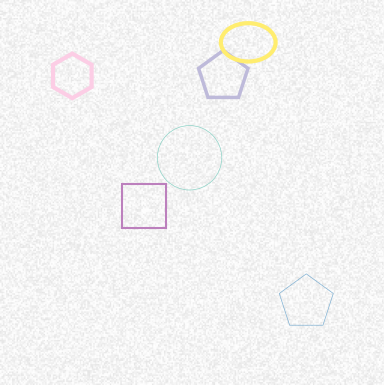[{"shape": "circle", "thickness": 0.5, "radius": 0.42, "center": [0.492, 0.59]}, {"shape": "pentagon", "thickness": 2.5, "radius": 0.34, "center": [0.58, 0.802]}, {"shape": "pentagon", "thickness": 0.5, "radius": 0.37, "center": [0.796, 0.215]}, {"shape": "hexagon", "thickness": 3, "radius": 0.29, "center": [0.188, 0.803]}, {"shape": "square", "thickness": 1.5, "radius": 0.29, "center": [0.374, 0.464]}, {"shape": "oval", "thickness": 3, "radius": 0.36, "center": [0.645, 0.89]}]